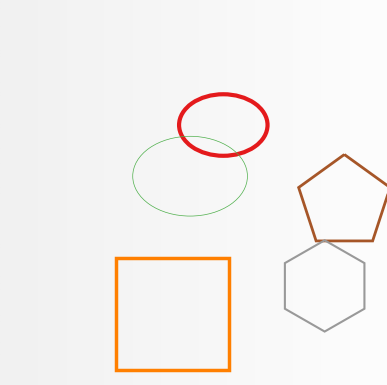[{"shape": "oval", "thickness": 3, "radius": 0.57, "center": [0.576, 0.675]}, {"shape": "oval", "thickness": 0.5, "radius": 0.74, "center": [0.491, 0.542]}, {"shape": "square", "thickness": 2.5, "radius": 0.73, "center": [0.446, 0.184]}, {"shape": "pentagon", "thickness": 2, "radius": 0.62, "center": [0.889, 0.475]}, {"shape": "hexagon", "thickness": 1.5, "radius": 0.59, "center": [0.838, 0.257]}]